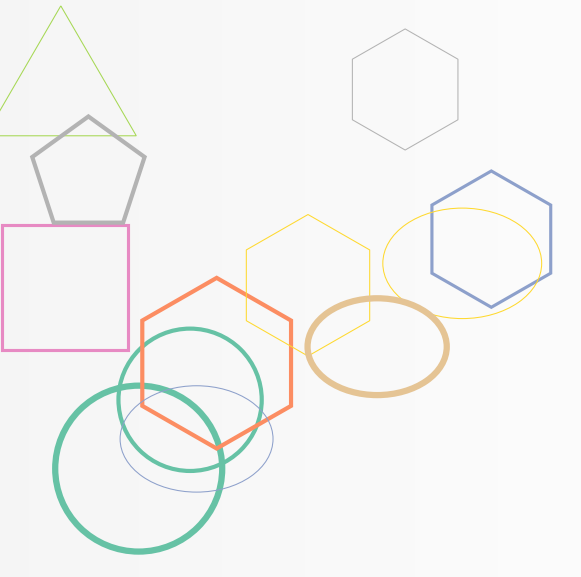[{"shape": "circle", "thickness": 2, "radius": 0.62, "center": [0.327, 0.307]}, {"shape": "circle", "thickness": 3, "radius": 0.72, "center": [0.239, 0.188]}, {"shape": "hexagon", "thickness": 2, "radius": 0.74, "center": [0.373, 0.37]}, {"shape": "oval", "thickness": 0.5, "radius": 0.66, "center": [0.338, 0.239]}, {"shape": "hexagon", "thickness": 1.5, "radius": 0.59, "center": [0.845, 0.585]}, {"shape": "square", "thickness": 1.5, "radius": 0.54, "center": [0.112, 0.502]}, {"shape": "triangle", "thickness": 0.5, "radius": 0.75, "center": [0.105, 0.839]}, {"shape": "oval", "thickness": 0.5, "radius": 0.68, "center": [0.795, 0.543]}, {"shape": "hexagon", "thickness": 0.5, "radius": 0.61, "center": [0.53, 0.505]}, {"shape": "oval", "thickness": 3, "radius": 0.6, "center": [0.649, 0.399]}, {"shape": "hexagon", "thickness": 0.5, "radius": 0.52, "center": [0.697, 0.844]}, {"shape": "pentagon", "thickness": 2, "radius": 0.51, "center": [0.152, 0.696]}]